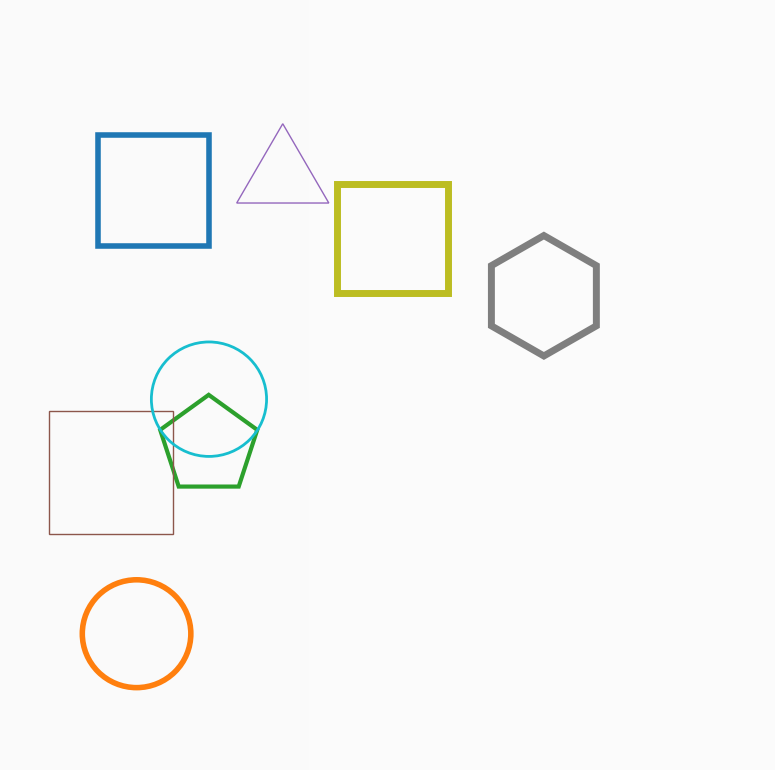[{"shape": "square", "thickness": 2, "radius": 0.36, "center": [0.198, 0.753]}, {"shape": "circle", "thickness": 2, "radius": 0.35, "center": [0.176, 0.177]}, {"shape": "pentagon", "thickness": 1.5, "radius": 0.33, "center": [0.269, 0.421]}, {"shape": "triangle", "thickness": 0.5, "radius": 0.34, "center": [0.365, 0.771]}, {"shape": "square", "thickness": 0.5, "radius": 0.4, "center": [0.143, 0.386]}, {"shape": "hexagon", "thickness": 2.5, "radius": 0.39, "center": [0.702, 0.616]}, {"shape": "square", "thickness": 2.5, "radius": 0.36, "center": [0.507, 0.69]}, {"shape": "circle", "thickness": 1, "radius": 0.37, "center": [0.27, 0.482]}]